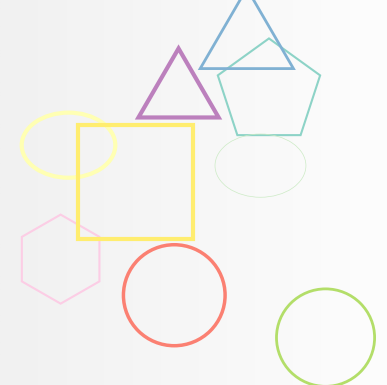[{"shape": "pentagon", "thickness": 1.5, "radius": 0.69, "center": [0.694, 0.761]}, {"shape": "oval", "thickness": 3, "radius": 0.6, "center": [0.177, 0.623]}, {"shape": "circle", "thickness": 2.5, "radius": 0.66, "center": [0.45, 0.233]}, {"shape": "triangle", "thickness": 2, "radius": 0.69, "center": [0.637, 0.891]}, {"shape": "circle", "thickness": 2, "radius": 0.63, "center": [0.84, 0.123]}, {"shape": "hexagon", "thickness": 1.5, "radius": 0.58, "center": [0.156, 0.327]}, {"shape": "triangle", "thickness": 3, "radius": 0.6, "center": [0.461, 0.755]}, {"shape": "oval", "thickness": 0.5, "radius": 0.59, "center": [0.672, 0.57]}, {"shape": "square", "thickness": 3, "radius": 0.74, "center": [0.35, 0.527]}]